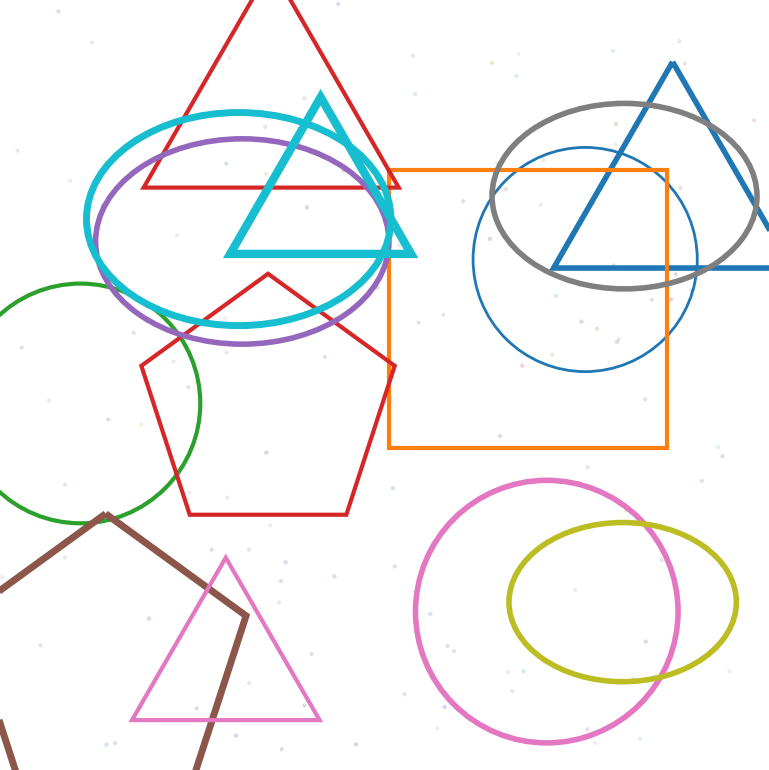[{"shape": "circle", "thickness": 1, "radius": 0.73, "center": [0.76, 0.663]}, {"shape": "triangle", "thickness": 2, "radius": 0.89, "center": [0.874, 0.741]}, {"shape": "square", "thickness": 1.5, "radius": 0.9, "center": [0.686, 0.599]}, {"shape": "circle", "thickness": 1.5, "radius": 0.78, "center": [0.104, 0.476]}, {"shape": "triangle", "thickness": 1.5, "radius": 0.96, "center": [0.352, 0.852]}, {"shape": "pentagon", "thickness": 1.5, "radius": 0.87, "center": [0.348, 0.471]}, {"shape": "oval", "thickness": 2, "radius": 0.95, "center": [0.315, 0.686]}, {"shape": "pentagon", "thickness": 2.5, "radius": 0.96, "center": [0.137, 0.141]}, {"shape": "circle", "thickness": 2, "radius": 0.85, "center": [0.71, 0.206]}, {"shape": "triangle", "thickness": 1.5, "radius": 0.7, "center": [0.293, 0.135]}, {"shape": "oval", "thickness": 2, "radius": 0.86, "center": [0.811, 0.745]}, {"shape": "oval", "thickness": 2, "radius": 0.74, "center": [0.809, 0.218]}, {"shape": "oval", "thickness": 2.5, "radius": 0.99, "center": [0.31, 0.715]}, {"shape": "triangle", "thickness": 3, "radius": 0.68, "center": [0.416, 0.738]}]